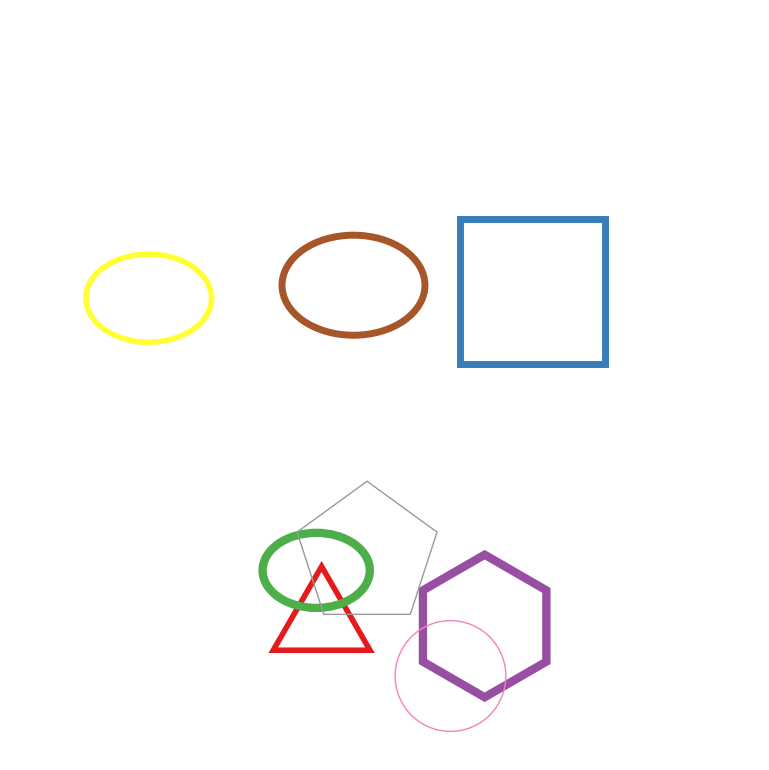[{"shape": "triangle", "thickness": 2, "radius": 0.36, "center": [0.418, 0.192]}, {"shape": "square", "thickness": 2.5, "radius": 0.47, "center": [0.691, 0.621]}, {"shape": "oval", "thickness": 3, "radius": 0.35, "center": [0.411, 0.259]}, {"shape": "hexagon", "thickness": 3, "radius": 0.46, "center": [0.629, 0.187]}, {"shape": "oval", "thickness": 2, "radius": 0.41, "center": [0.193, 0.613]}, {"shape": "oval", "thickness": 2.5, "radius": 0.46, "center": [0.459, 0.63]}, {"shape": "circle", "thickness": 0.5, "radius": 0.36, "center": [0.585, 0.122]}, {"shape": "pentagon", "thickness": 0.5, "radius": 0.48, "center": [0.477, 0.279]}]